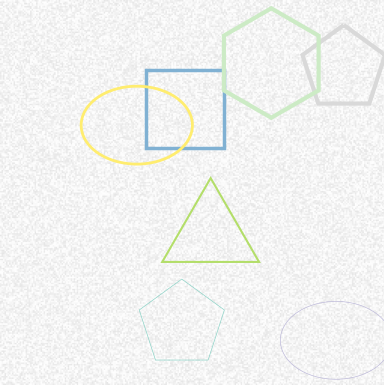[{"shape": "pentagon", "thickness": 0.5, "radius": 0.58, "center": [0.472, 0.159]}, {"shape": "oval", "thickness": 0.5, "radius": 0.72, "center": [0.873, 0.116]}, {"shape": "square", "thickness": 2.5, "radius": 0.5, "center": [0.481, 0.717]}, {"shape": "triangle", "thickness": 1.5, "radius": 0.73, "center": [0.547, 0.392]}, {"shape": "pentagon", "thickness": 3, "radius": 0.56, "center": [0.893, 0.822]}, {"shape": "hexagon", "thickness": 3, "radius": 0.71, "center": [0.705, 0.836]}, {"shape": "oval", "thickness": 2, "radius": 0.72, "center": [0.355, 0.675]}]